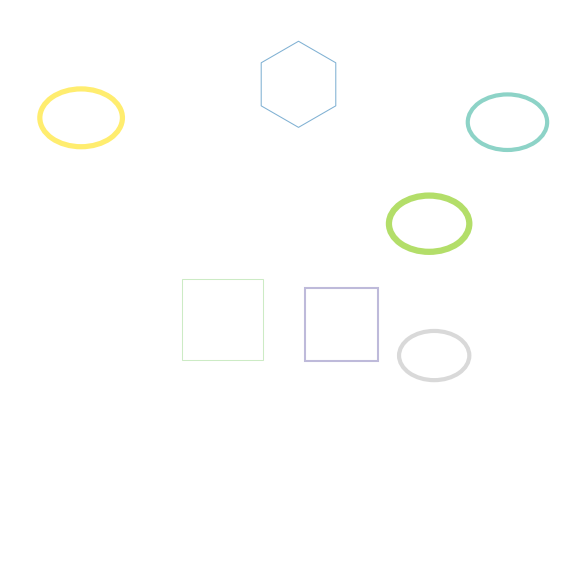[{"shape": "oval", "thickness": 2, "radius": 0.34, "center": [0.879, 0.788]}, {"shape": "square", "thickness": 1, "radius": 0.32, "center": [0.591, 0.437]}, {"shape": "hexagon", "thickness": 0.5, "radius": 0.37, "center": [0.517, 0.853]}, {"shape": "oval", "thickness": 3, "radius": 0.35, "center": [0.743, 0.612]}, {"shape": "oval", "thickness": 2, "radius": 0.3, "center": [0.752, 0.383]}, {"shape": "square", "thickness": 0.5, "radius": 0.35, "center": [0.385, 0.446]}, {"shape": "oval", "thickness": 2.5, "radius": 0.36, "center": [0.14, 0.795]}]